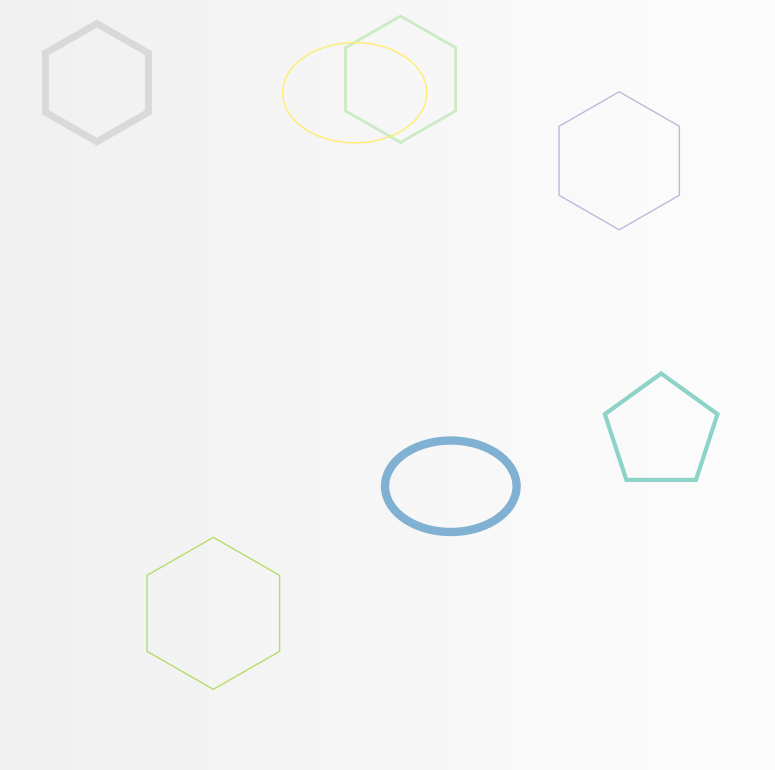[{"shape": "pentagon", "thickness": 1.5, "radius": 0.38, "center": [0.853, 0.439]}, {"shape": "hexagon", "thickness": 0.5, "radius": 0.45, "center": [0.799, 0.791]}, {"shape": "oval", "thickness": 3, "radius": 0.42, "center": [0.582, 0.368]}, {"shape": "hexagon", "thickness": 0.5, "radius": 0.49, "center": [0.275, 0.203]}, {"shape": "hexagon", "thickness": 2.5, "radius": 0.38, "center": [0.125, 0.893]}, {"shape": "hexagon", "thickness": 1, "radius": 0.41, "center": [0.517, 0.897]}, {"shape": "oval", "thickness": 0.5, "radius": 0.46, "center": [0.458, 0.88]}]